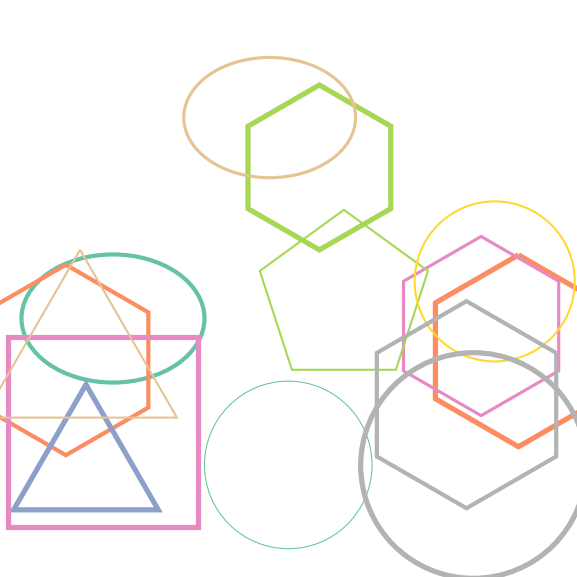[{"shape": "circle", "thickness": 0.5, "radius": 0.73, "center": [0.499, 0.194]}, {"shape": "oval", "thickness": 2, "radius": 0.79, "center": [0.196, 0.448]}, {"shape": "hexagon", "thickness": 2.5, "radius": 0.83, "center": [0.898, 0.392]}, {"shape": "hexagon", "thickness": 2, "radius": 0.82, "center": [0.114, 0.376]}, {"shape": "triangle", "thickness": 2.5, "radius": 0.72, "center": [0.149, 0.189]}, {"shape": "hexagon", "thickness": 1.5, "radius": 0.78, "center": [0.833, 0.435]}, {"shape": "square", "thickness": 2.5, "radius": 0.82, "center": [0.179, 0.252]}, {"shape": "pentagon", "thickness": 1, "radius": 0.77, "center": [0.595, 0.483]}, {"shape": "hexagon", "thickness": 2.5, "radius": 0.71, "center": [0.553, 0.709]}, {"shape": "circle", "thickness": 1, "radius": 0.69, "center": [0.857, 0.512]}, {"shape": "triangle", "thickness": 1, "radius": 0.97, "center": [0.139, 0.373]}, {"shape": "oval", "thickness": 1.5, "radius": 0.74, "center": [0.467, 0.796]}, {"shape": "circle", "thickness": 2.5, "radius": 0.98, "center": [0.82, 0.193]}, {"shape": "hexagon", "thickness": 2, "radius": 0.9, "center": [0.808, 0.298]}]